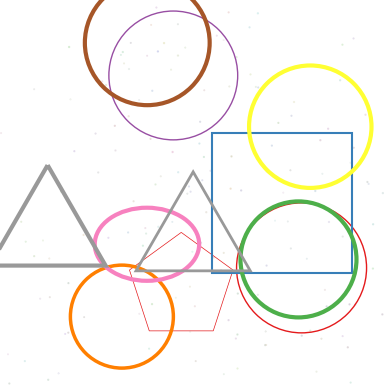[{"shape": "circle", "thickness": 1, "radius": 0.84, "center": [0.783, 0.304]}, {"shape": "pentagon", "thickness": 0.5, "radius": 0.71, "center": [0.471, 0.255]}, {"shape": "square", "thickness": 1.5, "radius": 0.91, "center": [0.732, 0.473]}, {"shape": "circle", "thickness": 3, "radius": 0.75, "center": [0.775, 0.326]}, {"shape": "circle", "thickness": 1, "radius": 0.84, "center": [0.45, 0.804]}, {"shape": "circle", "thickness": 2.5, "radius": 0.67, "center": [0.317, 0.178]}, {"shape": "circle", "thickness": 3, "radius": 0.8, "center": [0.806, 0.671]}, {"shape": "circle", "thickness": 3, "radius": 0.81, "center": [0.383, 0.889]}, {"shape": "oval", "thickness": 3, "radius": 0.68, "center": [0.382, 0.366]}, {"shape": "triangle", "thickness": 2, "radius": 0.86, "center": [0.502, 0.382]}, {"shape": "triangle", "thickness": 3, "radius": 0.87, "center": [0.124, 0.397]}]